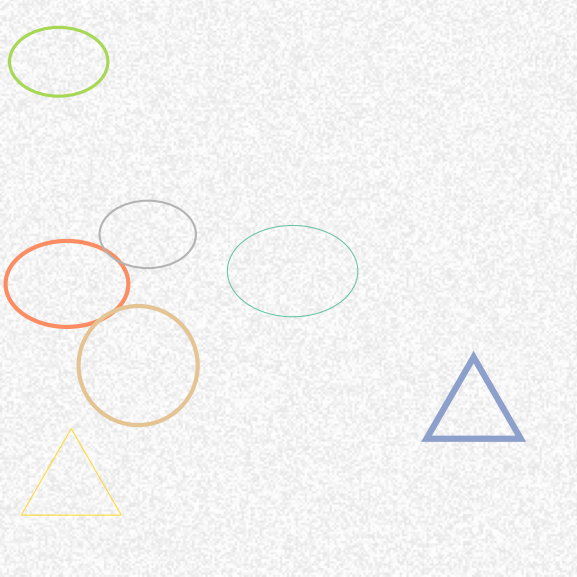[{"shape": "oval", "thickness": 0.5, "radius": 0.56, "center": [0.507, 0.53]}, {"shape": "oval", "thickness": 2, "radius": 0.53, "center": [0.116, 0.507]}, {"shape": "triangle", "thickness": 3, "radius": 0.47, "center": [0.82, 0.287]}, {"shape": "oval", "thickness": 1.5, "radius": 0.43, "center": [0.102, 0.892]}, {"shape": "triangle", "thickness": 0.5, "radius": 0.5, "center": [0.123, 0.157]}, {"shape": "circle", "thickness": 2, "radius": 0.52, "center": [0.239, 0.366]}, {"shape": "oval", "thickness": 1, "radius": 0.42, "center": [0.256, 0.593]}]